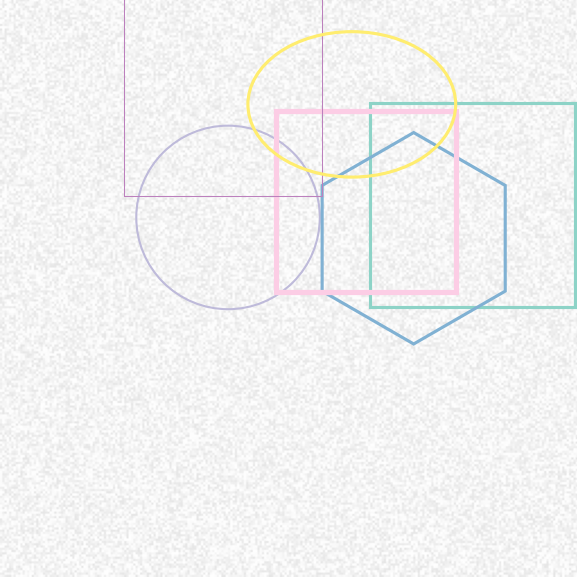[{"shape": "square", "thickness": 1.5, "radius": 0.88, "center": [0.818, 0.644]}, {"shape": "circle", "thickness": 1, "radius": 0.79, "center": [0.395, 0.623]}, {"shape": "hexagon", "thickness": 1.5, "radius": 0.92, "center": [0.716, 0.587]}, {"shape": "square", "thickness": 2.5, "radius": 0.78, "center": [0.634, 0.65]}, {"shape": "square", "thickness": 0.5, "radius": 0.85, "center": [0.386, 0.83]}, {"shape": "oval", "thickness": 1.5, "radius": 0.9, "center": [0.609, 0.818]}]